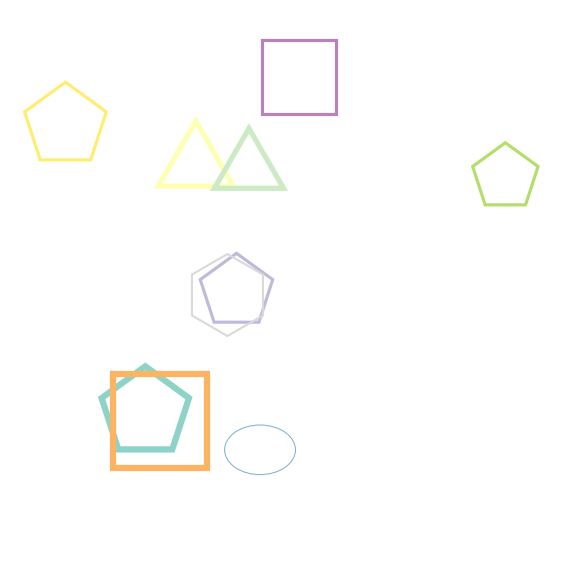[{"shape": "pentagon", "thickness": 3, "radius": 0.4, "center": [0.252, 0.285]}, {"shape": "triangle", "thickness": 2.5, "radius": 0.38, "center": [0.339, 0.714]}, {"shape": "pentagon", "thickness": 1.5, "radius": 0.33, "center": [0.41, 0.495]}, {"shape": "oval", "thickness": 0.5, "radius": 0.31, "center": [0.45, 0.22]}, {"shape": "square", "thickness": 3, "radius": 0.41, "center": [0.277, 0.27]}, {"shape": "pentagon", "thickness": 1.5, "radius": 0.3, "center": [0.875, 0.692]}, {"shape": "hexagon", "thickness": 1, "radius": 0.35, "center": [0.394, 0.488]}, {"shape": "square", "thickness": 1.5, "radius": 0.32, "center": [0.518, 0.866]}, {"shape": "triangle", "thickness": 2.5, "radius": 0.35, "center": [0.431, 0.708]}, {"shape": "pentagon", "thickness": 1.5, "radius": 0.37, "center": [0.113, 0.782]}]